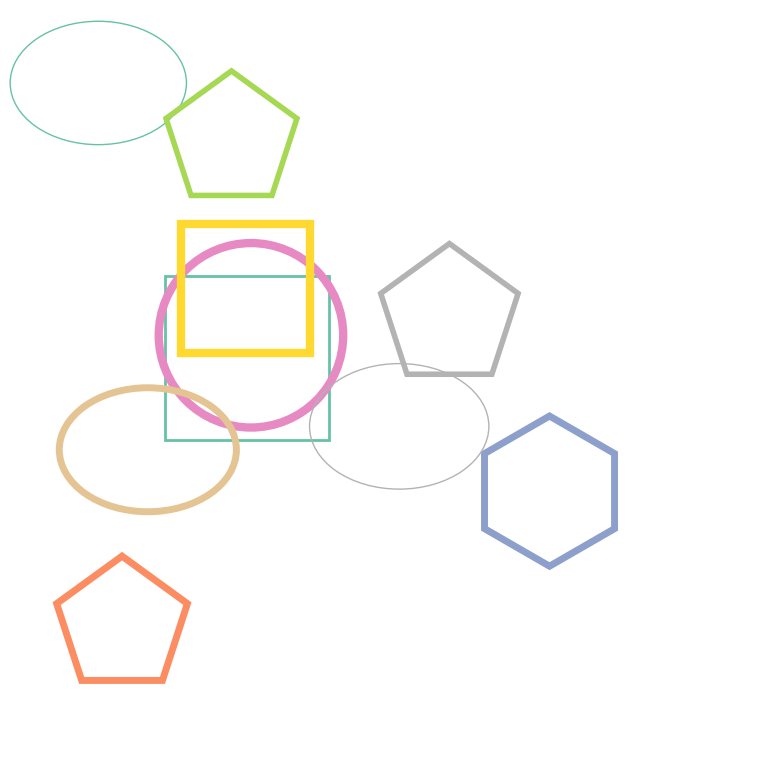[{"shape": "oval", "thickness": 0.5, "radius": 0.57, "center": [0.128, 0.892]}, {"shape": "square", "thickness": 1, "radius": 0.53, "center": [0.32, 0.535]}, {"shape": "pentagon", "thickness": 2.5, "radius": 0.45, "center": [0.159, 0.189]}, {"shape": "hexagon", "thickness": 2.5, "radius": 0.49, "center": [0.714, 0.362]}, {"shape": "circle", "thickness": 3, "radius": 0.6, "center": [0.326, 0.565]}, {"shape": "pentagon", "thickness": 2, "radius": 0.45, "center": [0.301, 0.818]}, {"shape": "square", "thickness": 3, "radius": 0.42, "center": [0.319, 0.625]}, {"shape": "oval", "thickness": 2.5, "radius": 0.58, "center": [0.192, 0.416]}, {"shape": "oval", "thickness": 0.5, "radius": 0.58, "center": [0.518, 0.446]}, {"shape": "pentagon", "thickness": 2, "radius": 0.47, "center": [0.584, 0.59]}]